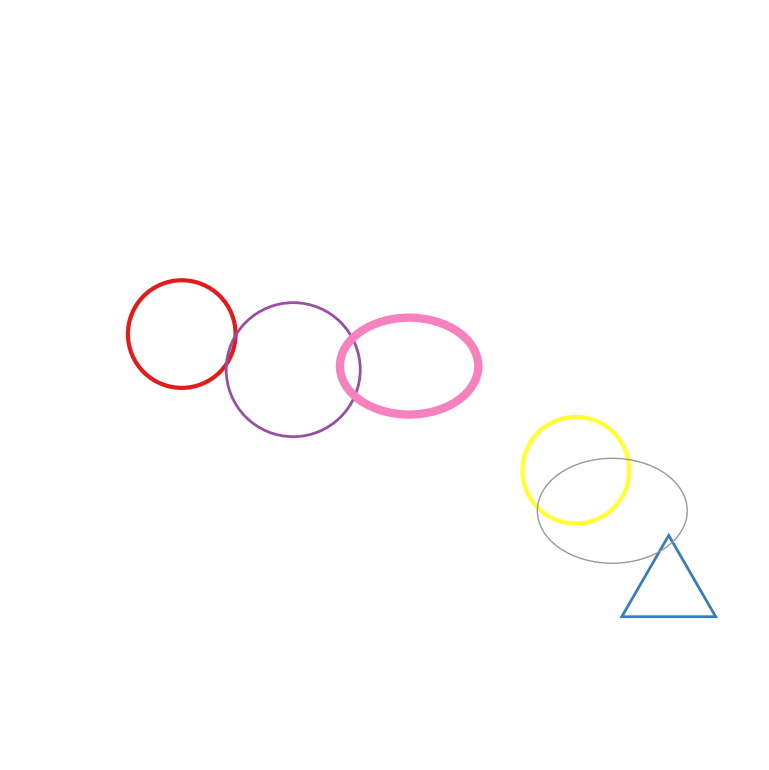[{"shape": "circle", "thickness": 1.5, "radius": 0.35, "center": [0.236, 0.566]}, {"shape": "triangle", "thickness": 1, "radius": 0.35, "center": [0.869, 0.234]}, {"shape": "circle", "thickness": 1, "radius": 0.44, "center": [0.381, 0.52]}, {"shape": "circle", "thickness": 1.5, "radius": 0.35, "center": [0.748, 0.389]}, {"shape": "oval", "thickness": 3, "radius": 0.45, "center": [0.531, 0.525]}, {"shape": "oval", "thickness": 0.5, "radius": 0.49, "center": [0.795, 0.337]}]